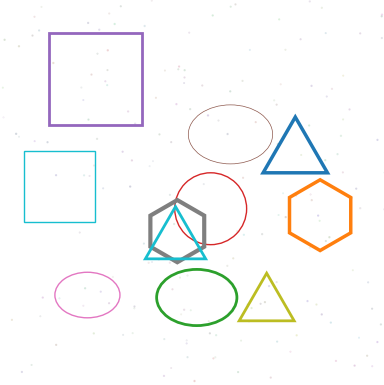[{"shape": "triangle", "thickness": 2.5, "radius": 0.48, "center": [0.767, 0.599]}, {"shape": "hexagon", "thickness": 2.5, "radius": 0.46, "center": [0.832, 0.441]}, {"shape": "oval", "thickness": 2, "radius": 0.52, "center": [0.511, 0.227]}, {"shape": "circle", "thickness": 1, "radius": 0.47, "center": [0.547, 0.458]}, {"shape": "square", "thickness": 2, "radius": 0.6, "center": [0.248, 0.795]}, {"shape": "oval", "thickness": 0.5, "radius": 0.55, "center": [0.599, 0.651]}, {"shape": "oval", "thickness": 1, "radius": 0.42, "center": [0.227, 0.234]}, {"shape": "hexagon", "thickness": 3, "radius": 0.4, "center": [0.461, 0.4]}, {"shape": "triangle", "thickness": 2, "radius": 0.41, "center": [0.693, 0.208]}, {"shape": "triangle", "thickness": 2, "radius": 0.45, "center": [0.456, 0.373]}, {"shape": "square", "thickness": 1, "radius": 0.46, "center": [0.154, 0.515]}]